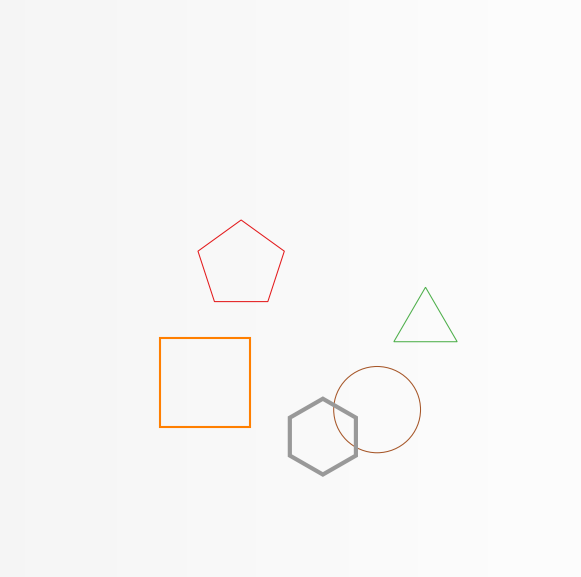[{"shape": "pentagon", "thickness": 0.5, "radius": 0.39, "center": [0.415, 0.54]}, {"shape": "triangle", "thickness": 0.5, "radius": 0.31, "center": [0.732, 0.439]}, {"shape": "square", "thickness": 1, "radius": 0.39, "center": [0.353, 0.336]}, {"shape": "circle", "thickness": 0.5, "radius": 0.37, "center": [0.649, 0.29]}, {"shape": "hexagon", "thickness": 2, "radius": 0.33, "center": [0.555, 0.243]}]